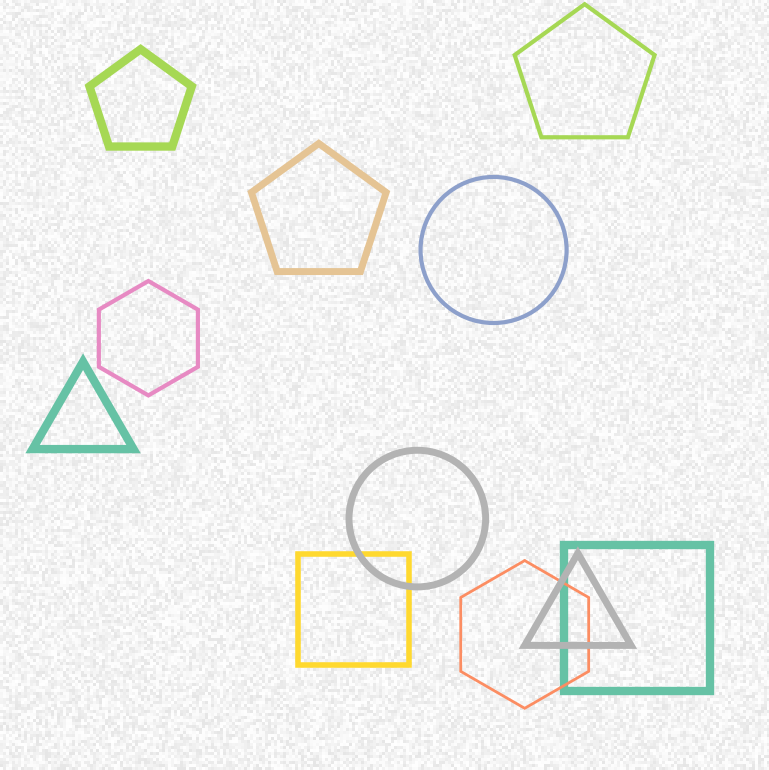[{"shape": "triangle", "thickness": 3, "radius": 0.38, "center": [0.108, 0.455]}, {"shape": "square", "thickness": 3, "radius": 0.47, "center": [0.827, 0.197]}, {"shape": "hexagon", "thickness": 1, "radius": 0.48, "center": [0.681, 0.176]}, {"shape": "circle", "thickness": 1.5, "radius": 0.47, "center": [0.641, 0.675]}, {"shape": "hexagon", "thickness": 1.5, "radius": 0.37, "center": [0.193, 0.561]}, {"shape": "pentagon", "thickness": 1.5, "radius": 0.48, "center": [0.759, 0.899]}, {"shape": "pentagon", "thickness": 3, "radius": 0.35, "center": [0.183, 0.866]}, {"shape": "square", "thickness": 2, "radius": 0.36, "center": [0.459, 0.209]}, {"shape": "pentagon", "thickness": 2.5, "radius": 0.46, "center": [0.414, 0.722]}, {"shape": "triangle", "thickness": 2.5, "radius": 0.4, "center": [0.751, 0.202]}, {"shape": "circle", "thickness": 2.5, "radius": 0.44, "center": [0.542, 0.327]}]